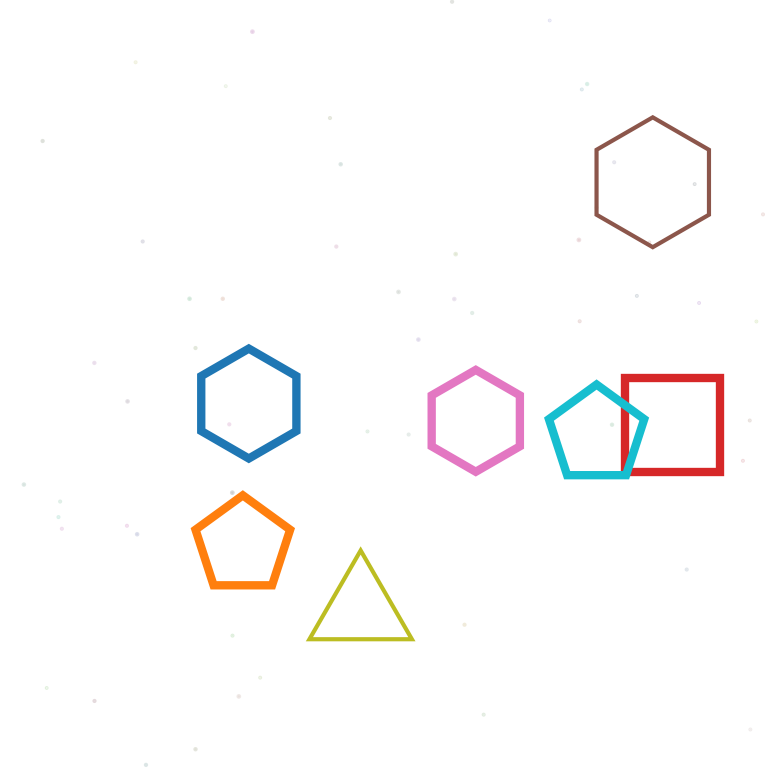[{"shape": "hexagon", "thickness": 3, "radius": 0.36, "center": [0.323, 0.476]}, {"shape": "pentagon", "thickness": 3, "radius": 0.32, "center": [0.315, 0.292]}, {"shape": "square", "thickness": 3, "radius": 0.31, "center": [0.873, 0.448]}, {"shape": "hexagon", "thickness": 1.5, "radius": 0.42, "center": [0.848, 0.763]}, {"shape": "hexagon", "thickness": 3, "radius": 0.33, "center": [0.618, 0.453]}, {"shape": "triangle", "thickness": 1.5, "radius": 0.38, "center": [0.468, 0.208]}, {"shape": "pentagon", "thickness": 3, "radius": 0.33, "center": [0.775, 0.436]}]